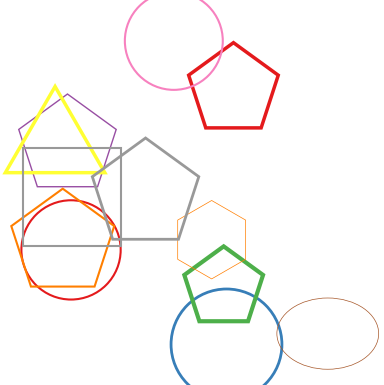[{"shape": "circle", "thickness": 1.5, "radius": 0.64, "center": [0.185, 0.351]}, {"shape": "pentagon", "thickness": 2.5, "radius": 0.61, "center": [0.606, 0.767]}, {"shape": "circle", "thickness": 2, "radius": 0.72, "center": [0.588, 0.105]}, {"shape": "pentagon", "thickness": 3, "radius": 0.54, "center": [0.581, 0.253]}, {"shape": "pentagon", "thickness": 1, "radius": 0.67, "center": [0.175, 0.623]}, {"shape": "pentagon", "thickness": 1.5, "radius": 0.7, "center": [0.163, 0.369]}, {"shape": "hexagon", "thickness": 0.5, "radius": 0.51, "center": [0.55, 0.377]}, {"shape": "triangle", "thickness": 2.5, "radius": 0.75, "center": [0.143, 0.626]}, {"shape": "oval", "thickness": 0.5, "radius": 0.66, "center": [0.851, 0.133]}, {"shape": "circle", "thickness": 1.5, "radius": 0.64, "center": [0.451, 0.894]}, {"shape": "pentagon", "thickness": 2, "radius": 0.73, "center": [0.378, 0.496]}, {"shape": "square", "thickness": 1.5, "radius": 0.63, "center": [0.187, 0.489]}]